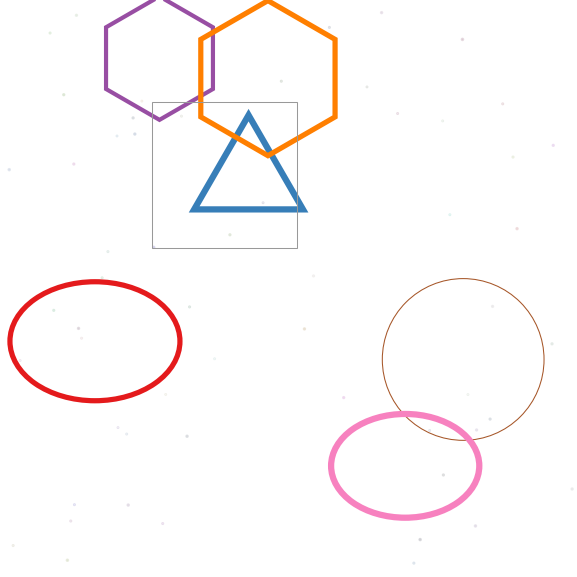[{"shape": "oval", "thickness": 2.5, "radius": 0.74, "center": [0.164, 0.408]}, {"shape": "triangle", "thickness": 3, "radius": 0.54, "center": [0.43, 0.691]}, {"shape": "hexagon", "thickness": 2, "radius": 0.53, "center": [0.276, 0.898]}, {"shape": "hexagon", "thickness": 2.5, "radius": 0.67, "center": [0.464, 0.864]}, {"shape": "circle", "thickness": 0.5, "radius": 0.7, "center": [0.802, 0.377]}, {"shape": "oval", "thickness": 3, "radius": 0.64, "center": [0.702, 0.193]}, {"shape": "square", "thickness": 0.5, "radius": 0.63, "center": [0.389, 0.696]}]